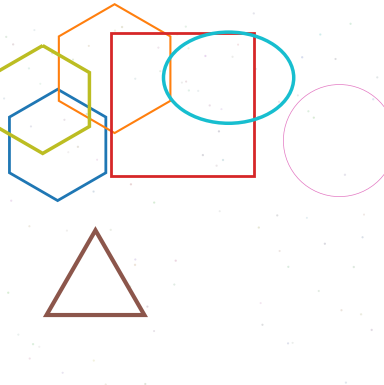[{"shape": "hexagon", "thickness": 2, "radius": 0.72, "center": [0.15, 0.624]}, {"shape": "hexagon", "thickness": 1.5, "radius": 0.84, "center": [0.298, 0.822]}, {"shape": "square", "thickness": 2, "radius": 0.93, "center": [0.475, 0.729]}, {"shape": "triangle", "thickness": 3, "radius": 0.73, "center": [0.248, 0.255]}, {"shape": "circle", "thickness": 0.5, "radius": 0.73, "center": [0.882, 0.635]}, {"shape": "hexagon", "thickness": 2.5, "radius": 0.7, "center": [0.111, 0.742]}, {"shape": "oval", "thickness": 2.5, "radius": 0.85, "center": [0.594, 0.798]}]